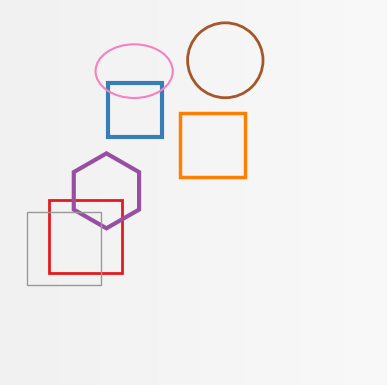[{"shape": "square", "thickness": 2, "radius": 0.47, "center": [0.221, 0.387]}, {"shape": "square", "thickness": 3, "radius": 0.35, "center": [0.347, 0.715]}, {"shape": "hexagon", "thickness": 3, "radius": 0.49, "center": [0.275, 0.504]}, {"shape": "square", "thickness": 2.5, "radius": 0.42, "center": [0.548, 0.624]}, {"shape": "circle", "thickness": 2, "radius": 0.49, "center": [0.581, 0.843]}, {"shape": "oval", "thickness": 1.5, "radius": 0.5, "center": [0.346, 0.815]}, {"shape": "square", "thickness": 1, "radius": 0.48, "center": [0.165, 0.354]}]